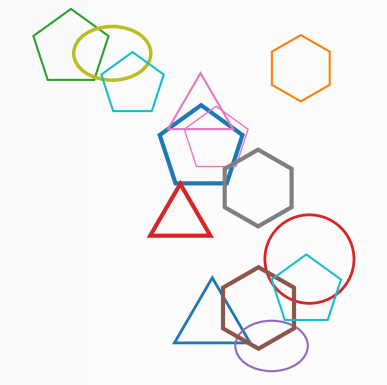[{"shape": "pentagon", "thickness": 3, "radius": 0.56, "center": [0.519, 0.615]}, {"shape": "triangle", "thickness": 2, "radius": 0.56, "center": [0.548, 0.166]}, {"shape": "hexagon", "thickness": 1.5, "radius": 0.43, "center": [0.776, 0.823]}, {"shape": "pentagon", "thickness": 1.5, "radius": 0.51, "center": [0.183, 0.875]}, {"shape": "circle", "thickness": 2, "radius": 0.57, "center": [0.799, 0.327]}, {"shape": "triangle", "thickness": 3, "radius": 0.45, "center": [0.465, 0.433]}, {"shape": "oval", "thickness": 1.5, "radius": 0.47, "center": [0.701, 0.101]}, {"shape": "hexagon", "thickness": 3, "radius": 0.53, "center": [0.667, 0.2]}, {"shape": "triangle", "thickness": 1.5, "radius": 0.48, "center": [0.517, 0.713]}, {"shape": "pentagon", "thickness": 1, "radius": 0.43, "center": [0.558, 0.637]}, {"shape": "hexagon", "thickness": 3, "radius": 0.5, "center": [0.666, 0.512]}, {"shape": "oval", "thickness": 2.5, "radius": 0.5, "center": [0.29, 0.861]}, {"shape": "pentagon", "thickness": 1.5, "radius": 0.42, "center": [0.342, 0.78]}, {"shape": "pentagon", "thickness": 1.5, "radius": 0.47, "center": [0.79, 0.245]}]